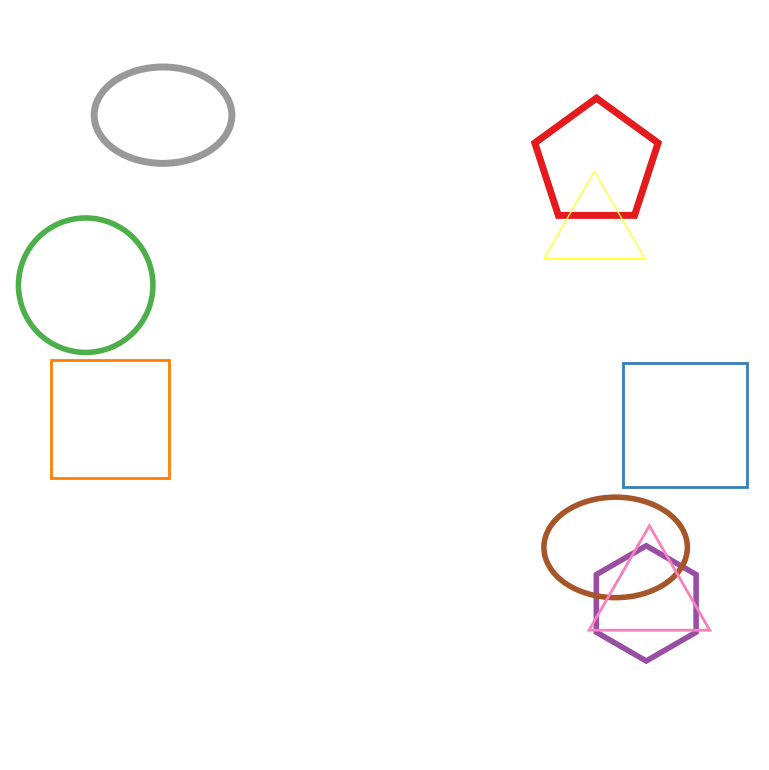[{"shape": "pentagon", "thickness": 2.5, "radius": 0.42, "center": [0.775, 0.788]}, {"shape": "square", "thickness": 1, "radius": 0.4, "center": [0.89, 0.448]}, {"shape": "circle", "thickness": 2, "radius": 0.44, "center": [0.111, 0.63]}, {"shape": "hexagon", "thickness": 2, "radius": 0.37, "center": [0.839, 0.216]}, {"shape": "square", "thickness": 1, "radius": 0.38, "center": [0.143, 0.456]}, {"shape": "triangle", "thickness": 0.5, "radius": 0.38, "center": [0.772, 0.702]}, {"shape": "oval", "thickness": 2, "radius": 0.47, "center": [0.8, 0.289]}, {"shape": "triangle", "thickness": 1, "radius": 0.45, "center": [0.843, 0.227]}, {"shape": "oval", "thickness": 2.5, "radius": 0.45, "center": [0.212, 0.85]}]